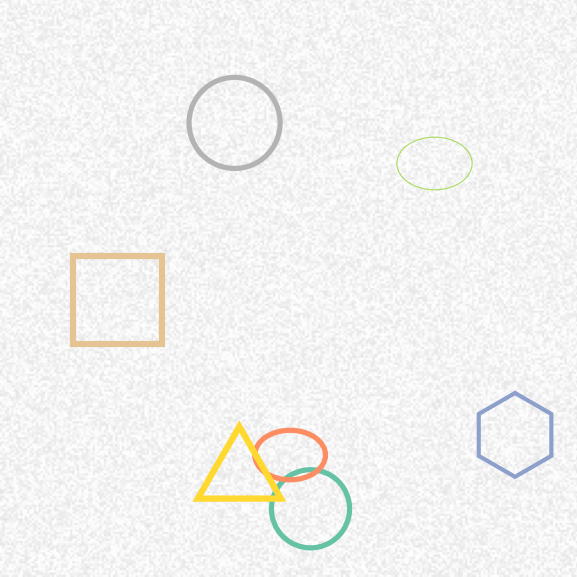[{"shape": "circle", "thickness": 2.5, "radius": 0.34, "center": [0.538, 0.118]}, {"shape": "oval", "thickness": 2.5, "radius": 0.31, "center": [0.502, 0.211]}, {"shape": "hexagon", "thickness": 2, "radius": 0.36, "center": [0.892, 0.246]}, {"shape": "oval", "thickness": 0.5, "radius": 0.33, "center": [0.752, 0.716]}, {"shape": "triangle", "thickness": 3, "radius": 0.42, "center": [0.414, 0.177]}, {"shape": "square", "thickness": 3, "radius": 0.38, "center": [0.203, 0.479]}, {"shape": "circle", "thickness": 2.5, "radius": 0.39, "center": [0.406, 0.786]}]